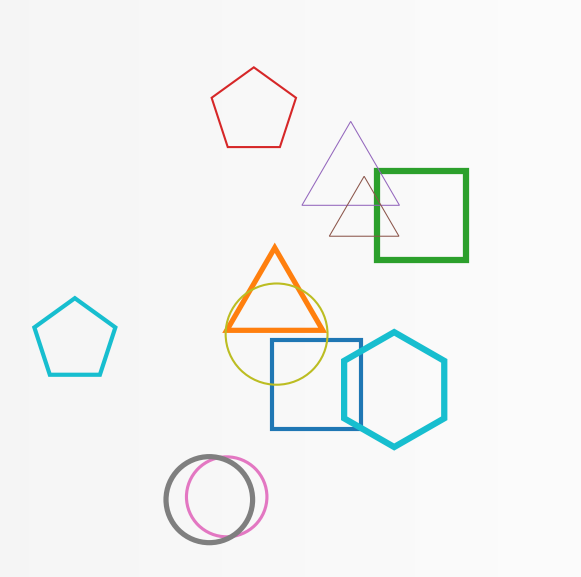[{"shape": "square", "thickness": 2, "radius": 0.38, "center": [0.545, 0.333]}, {"shape": "triangle", "thickness": 2.5, "radius": 0.48, "center": [0.473, 0.475]}, {"shape": "square", "thickness": 3, "radius": 0.38, "center": [0.725, 0.627]}, {"shape": "pentagon", "thickness": 1, "radius": 0.38, "center": [0.437, 0.806]}, {"shape": "triangle", "thickness": 0.5, "radius": 0.48, "center": [0.603, 0.692]}, {"shape": "triangle", "thickness": 0.5, "radius": 0.35, "center": [0.626, 0.625]}, {"shape": "circle", "thickness": 1.5, "radius": 0.35, "center": [0.39, 0.139]}, {"shape": "circle", "thickness": 2.5, "radius": 0.37, "center": [0.36, 0.134]}, {"shape": "circle", "thickness": 1, "radius": 0.44, "center": [0.476, 0.421]}, {"shape": "pentagon", "thickness": 2, "radius": 0.37, "center": [0.129, 0.41]}, {"shape": "hexagon", "thickness": 3, "radius": 0.5, "center": [0.678, 0.325]}]